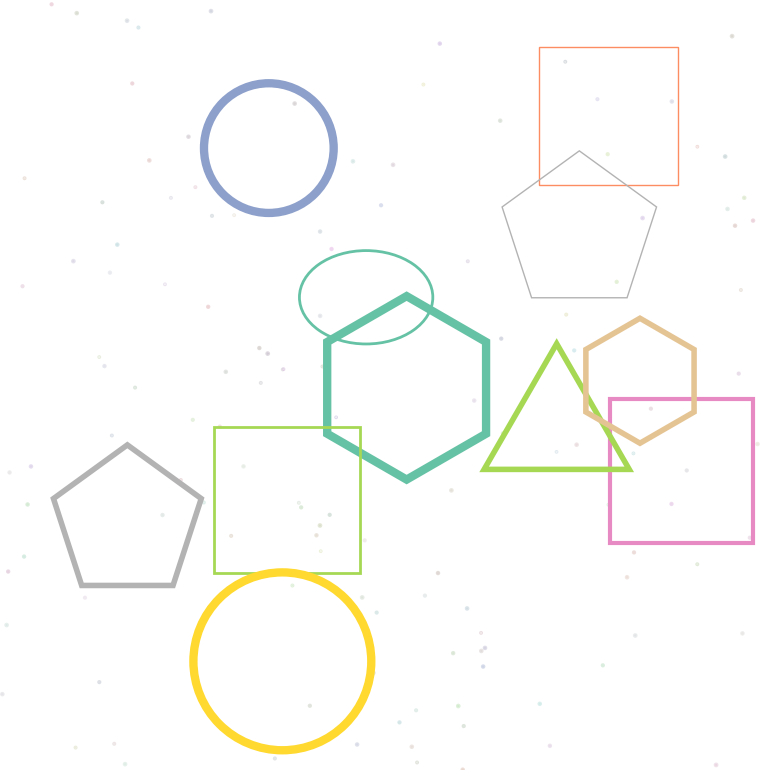[{"shape": "hexagon", "thickness": 3, "radius": 0.6, "center": [0.528, 0.496]}, {"shape": "oval", "thickness": 1, "radius": 0.43, "center": [0.475, 0.614]}, {"shape": "square", "thickness": 0.5, "radius": 0.45, "center": [0.791, 0.85]}, {"shape": "circle", "thickness": 3, "radius": 0.42, "center": [0.349, 0.808]}, {"shape": "square", "thickness": 1.5, "radius": 0.47, "center": [0.885, 0.389]}, {"shape": "square", "thickness": 1, "radius": 0.47, "center": [0.373, 0.351]}, {"shape": "triangle", "thickness": 2, "radius": 0.54, "center": [0.723, 0.445]}, {"shape": "circle", "thickness": 3, "radius": 0.58, "center": [0.367, 0.141]}, {"shape": "hexagon", "thickness": 2, "radius": 0.41, "center": [0.831, 0.506]}, {"shape": "pentagon", "thickness": 2, "radius": 0.5, "center": [0.165, 0.321]}, {"shape": "pentagon", "thickness": 0.5, "radius": 0.53, "center": [0.752, 0.699]}]